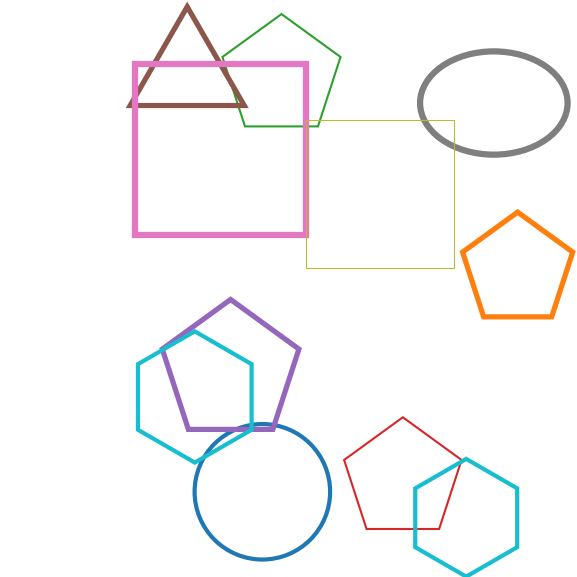[{"shape": "circle", "thickness": 2, "radius": 0.59, "center": [0.454, 0.148]}, {"shape": "pentagon", "thickness": 2.5, "radius": 0.5, "center": [0.896, 0.532]}, {"shape": "pentagon", "thickness": 1, "radius": 0.54, "center": [0.487, 0.867]}, {"shape": "pentagon", "thickness": 1, "radius": 0.53, "center": [0.698, 0.17]}, {"shape": "pentagon", "thickness": 2.5, "radius": 0.62, "center": [0.399, 0.356]}, {"shape": "triangle", "thickness": 2.5, "radius": 0.57, "center": [0.324, 0.873]}, {"shape": "square", "thickness": 3, "radius": 0.74, "center": [0.381, 0.74]}, {"shape": "oval", "thickness": 3, "radius": 0.64, "center": [0.855, 0.821]}, {"shape": "square", "thickness": 0.5, "radius": 0.64, "center": [0.657, 0.663]}, {"shape": "hexagon", "thickness": 2, "radius": 0.57, "center": [0.337, 0.312]}, {"shape": "hexagon", "thickness": 2, "radius": 0.51, "center": [0.807, 0.103]}]